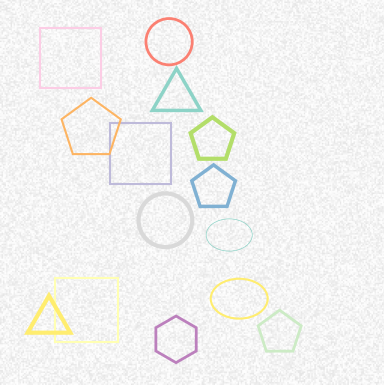[{"shape": "triangle", "thickness": 2.5, "radius": 0.36, "center": [0.459, 0.75]}, {"shape": "oval", "thickness": 0.5, "radius": 0.3, "center": [0.595, 0.39]}, {"shape": "square", "thickness": 1.5, "radius": 0.41, "center": [0.225, 0.194]}, {"shape": "square", "thickness": 1.5, "radius": 0.4, "center": [0.364, 0.601]}, {"shape": "circle", "thickness": 2, "radius": 0.3, "center": [0.439, 0.892]}, {"shape": "pentagon", "thickness": 2.5, "radius": 0.3, "center": [0.555, 0.512]}, {"shape": "pentagon", "thickness": 1.5, "radius": 0.4, "center": [0.237, 0.665]}, {"shape": "pentagon", "thickness": 3, "radius": 0.3, "center": [0.552, 0.636]}, {"shape": "square", "thickness": 1.5, "radius": 0.39, "center": [0.183, 0.85]}, {"shape": "circle", "thickness": 3, "radius": 0.35, "center": [0.43, 0.428]}, {"shape": "hexagon", "thickness": 2, "radius": 0.3, "center": [0.457, 0.119]}, {"shape": "pentagon", "thickness": 2, "radius": 0.29, "center": [0.726, 0.136]}, {"shape": "triangle", "thickness": 3, "radius": 0.32, "center": [0.127, 0.168]}, {"shape": "oval", "thickness": 1.5, "radius": 0.37, "center": [0.621, 0.224]}]